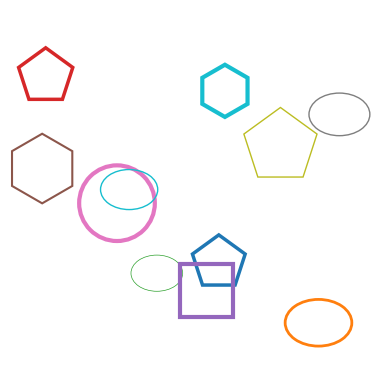[{"shape": "pentagon", "thickness": 2.5, "radius": 0.36, "center": [0.568, 0.318]}, {"shape": "oval", "thickness": 2, "radius": 0.43, "center": [0.827, 0.162]}, {"shape": "oval", "thickness": 0.5, "radius": 0.34, "center": [0.407, 0.29]}, {"shape": "pentagon", "thickness": 2.5, "radius": 0.37, "center": [0.119, 0.802]}, {"shape": "square", "thickness": 3, "radius": 0.34, "center": [0.536, 0.245]}, {"shape": "hexagon", "thickness": 1.5, "radius": 0.45, "center": [0.11, 0.562]}, {"shape": "circle", "thickness": 3, "radius": 0.49, "center": [0.304, 0.472]}, {"shape": "oval", "thickness": 1, "radius": 0.4, "center": [0.882, 0.703]}, {"shape": "pentagon", "thickness": 1, "radius": 0.5, "center": [0.728, 0.621]}, {"shape": "oval", "thickness": 1, "radius": 0.37, "center": [0.335, 0.508]}, {"shape": "hexagon", "thickness": 3, "radius": 0.34, "center": [0.584, 0.764]}]